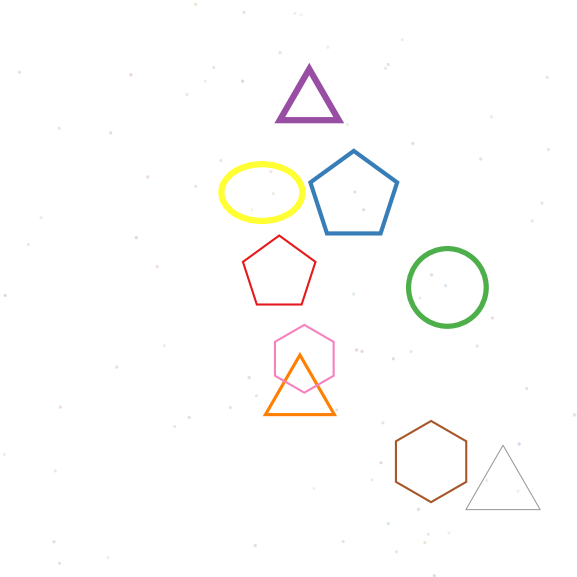[{"shape": "pentagon", "thickness": 1, "radius": 0.33, "center": [0.483, 0.525]}, {"shape": "pentagon", "thickness": 2, "radius": 0.39, "center": [0.613, 0.659]}, {"shape": "circle", "thickness": 2.5, "radius": 0.34, "center": [0.775, 0.501]}, {"shape": "triangle", "thickness": 3, "radius": 0.3, "center": [0.536, 0.821]}, {"shape": "triangle", "thickness": 1.5, "radius": 0.34, "center": [0.519, 0.316]}, {"shape": "oval", "thickness": 3, "radius": 0.35, "center": [0.454, 0.666]}, {"shape": "hexagon", "thickness": 1, "radius": 0.35, "center": [0.746, 0.2]}, {"shape": "hexagon", "thickness": 1, "radius": 0.29, "center": [0.527, 0.378]}, {"shape": "triangle", "thickness": 0.5, "radius": 0.37, "center": [0.871, 0.154]}]